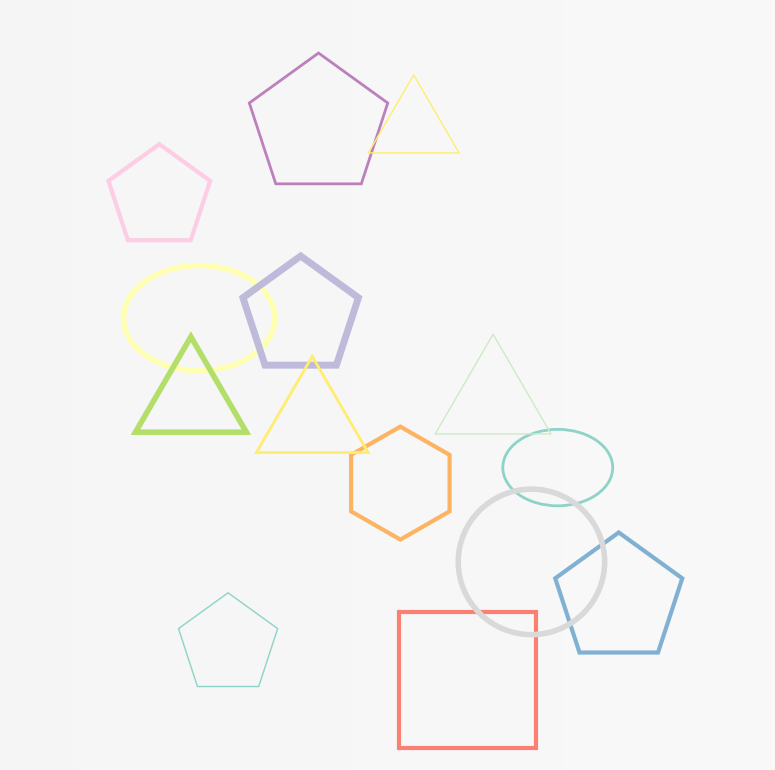[{"shape": "pentagon", "thickness": 0.5, "radius": 0.34, "center": [0.294, 0.163]}, {"shape": "oval", "thickness": 1, "radius": 0.35, "center": [0.72, 0.393]}, {"shape": "oval", "thickness": 2, "radius": 0.49, "center": [0.257, 0.587]}, {"shape": "pentagon", "thickness": 2.5, "radius": 0.39, "center": [0.388, 0.589]}, {"shape": "square", "thickness": 1.5, "radius": 0.44, "center": [0.603, 0.117]}, {"shape": "pentagon", "thickness": 1.5, "radius": 0.43, "center": [0.798, 0.222]}, {"shape": "hexagon", "thickness": 1.5, "radius": 0.37, "center": [0.517, 0.373]}, {"shape": "triangle", "thickness": 2, "radius": 0.41, "center": [0.246, 0.48]}, {"shape": "pentagon", "thickness": 1.5, "radius": 0.34, "center": [0.206, 0.744]}, {"shape": "circle", "thickness": 2, "radius": 0.47, "center": [0.686, 0.27]}, {"shape": "pentagon", "thickness": 1, "radius": 0.47, "center": [0.411, 0.837]}, {"shape": "triangle", "thickness": 0.5, "radius": 0.43, "center": [0.636, 0.48]}, {"shape": "triangle", "thickness": 0.5, "radius": 0.34, "center": [0.534, 0.835]}, {"shape": "triangle", "thickness": 1, "radius": 0.42, "center": [0.403, 0.454]}]